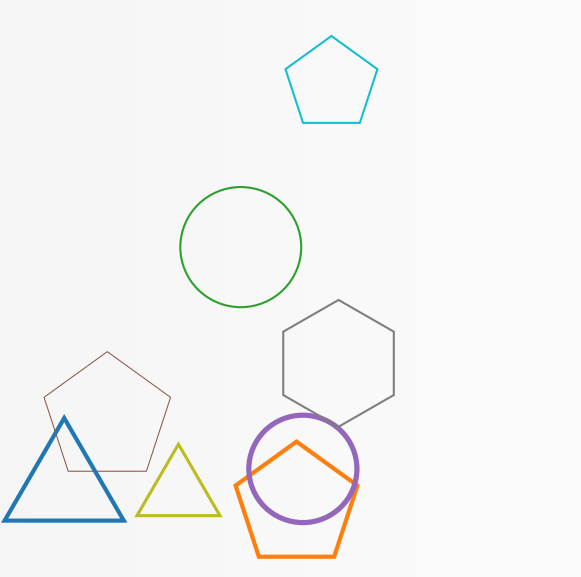[{"shape": "triangle", "thickness": 2, "radius": 0.59, "center": [0.11, 0.157]}, {"shape": "pentagon", "thickness": 2, "radius": 0.55, "center": [0.51, 0.124]}, {"shape": "circle", "thickness": 1, "radius": 0.52, "center": [0.414, 0.571]}, {"shape": "circle", "thickness": 2.5, "radius": 0.46, "center": [0.521, 0.187]}, {"shape": "pentagon", "thickness": 0.5, "radius": 0.57, "center": [0.185, 0.276]}, {"shape": "hexagon", "thickness": 1, "radius": 0.55, "center": [0.582, 0.37]}, {"shape": "triangle", "thickness": 1.5, "radius": 0.41, "center": [0.307, 0.147]}, {"shape": "pentagon", "thickness": 1, "radius": 0.42, "center": [0.57, 0.854]}]